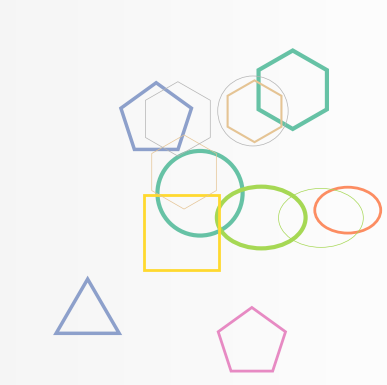[{"shape": "circle", "thickness": 3, "radius": 0.55, "center": [0.516, 0.498]}, {"shape": "hexagon", "thickness": 3, "radius": 0.51, "center": [0.755, 0.767]}, {"shape": "oval", "thickness": 2, "radius": 0.43, "center": [0.897, 0.454]}, {"shape": "triangle", "thickness": 2.5, "radius": 0.47, "center": [0.226, 0.181]}, {"shape": "pentagon", "thickness": 2.5, "radius": 0.48, "center": [0.403, 0.689]}, {"shape": "pentagon", "thickness": 2, "radius": 0.46, "center": [0.65, 0.11]}, {"shape": "oval", "thickness": 3, "radius": 0.57, "center": [0.674, 0.435]}, {"shape": "oval", "thickness": 0.5, "radius": 0.55, "center": [0.828, 0.434]}, {"shape": "square", "thickness": 2, "radius": 0.49, "center": [0.469, 0.396]}, {"shape": "hexagon", "thickness": 0.5, "radius": 0.48, "center": [0.475, 0.553]}, {"shape": "hexagon", "thickness": 1.5, "radius": 0.4, "center": [0.657, 0.711]}, {"shape": "circle", "thickness": 0.5, "radius": 0.45, "center": [0.653, 0.712]}, {"shape": "hexagon", "thickness": 0.5, "radius": 0.48, "center": [0.459, 0.691]}]